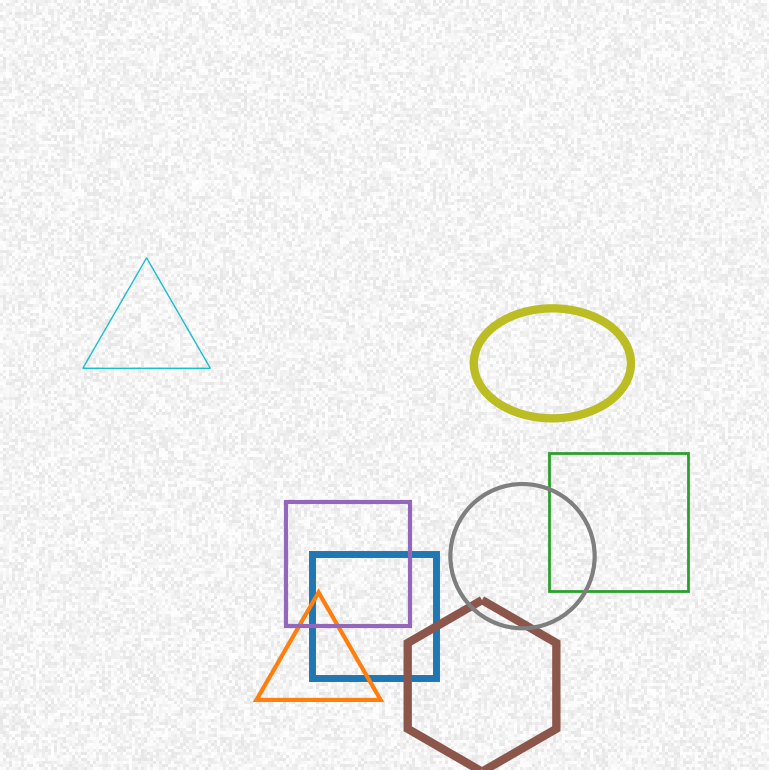[{"shape": "square", "thickness": 2.5, "radius": 0.4, "center": [0.486, 0.2]}, {"shape": "triangle", "thickness": 1.5, "radius": 0.47, "center": [0.414, 0.138]}, {"shape": "square", "thickness": 1, "radius": 0.45, "center": [0.803, 0.322]}, {"shape": "square", "thickness": 1.5, "radius": 0.4, "center": [0.452, 0.267]}, {"shape": "hexagon", "thickness": 3, "radius": 0.56, "center": [0.626, 0.109]}, {"shape": "circle", "thickness": 1.5, "radius": 0.47, "center": [0.679, 0.278]}, {"shape": "oval", "thickness": 3, "radius": 0.51, "center": [0.717, 0.528]}, {"shape": "triangle", "thickness": 0.5, "radius": 0.48, "center": [0.19, 0.57]}]